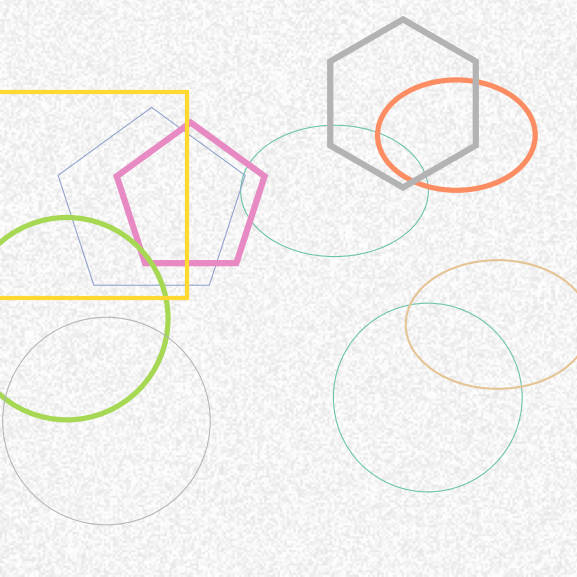[{"shape": "circle", "thickness": 0.5, "radius": 0.82, "center": [0.741, 0.311]}, {"shape": "oval", "thickness": 0.5, "radius": 0.81, "center": [0.579, 0.669]}, {"shape": "oval", "thickness": 2.5, "radius": 0.68, "center": [0.79, 0.765]}, {"shape": "pentagon", "thickness": 0.5, "radius": 0.85, "center": [0.262, 0.643]}, {"shape": "pentagon", "thickness": 3, "radius": 0.67, "center": [0.33, 0.652]}, {"shape": "circle", "thickness": 2.5, "radius": 0.88, "center": [0.116, 0.447]}, {"shape": "square", "thickness": 2, "radius": 0.89, "center": [0.146, 0.661]}, {"shape": "oval", "thickness": 1, "radius": 0.8, "center": [0.862, 0.437]}, {"shape": "hexagon", "thickness": 3, "radius": 0.73, "center": [0.698, 0.82]}, {"shape": "circle", "thickness": 0.5, "radius": 0.9, "center": [0.184, 0.27]}]